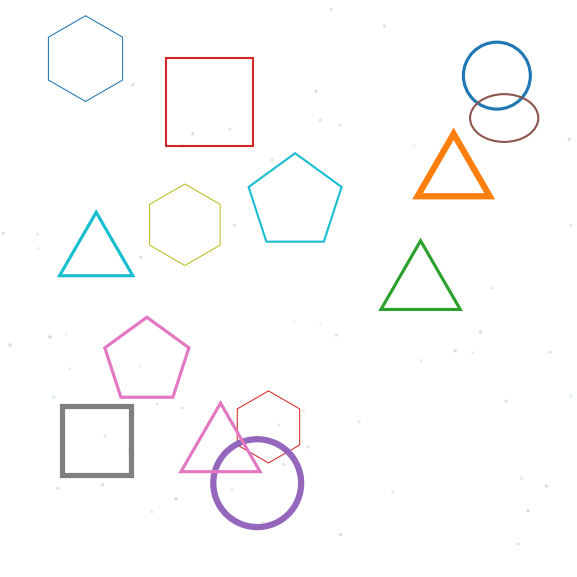[{"shape": "circle", "thickness": 1.5, "radius": 0.29, "center": [0.86, 0.868]}, {"shape": "hexagon", "thickness": 0.5, "radius": 0.37, "center": [0.148, 0.898]}, {"shape": "triangle", "thickness": 3, "radius": 0.36, "center": [0.786, 0.695]}, {"shape": "triangle", "thickness": 1.5, "radius": 0.4, "center": [0.728, 0.503]}, {"shape": "hexagon", "thickness": 0.5, "radius": 0.31, "center": [0.465, 0.26]}, {"shape": "square", "thickness": 1, "radius": 0.38, "center": [0.363, 0.823]}, {"shape": "circle", "thickness": 3, "radius": 0.38, "center": [0.445, 0.163]}, {"shape": "oval", "thickness": 1, "radius": 0.3, "center": [0.873, 0.795]}, {"shape": "triangle", "thickness": 1.5, "radius": 0.4, "center": [0.382, 0.222]}, {"shape": "pentagon", "thickness": 1.5, "radius": 0.38, "center": [0.254, 0.373]}, {"shape": "square", "thickness": 2.5, "radius": 0.3, "center": [0.168, 0.237]}, {"shape": "hexagon", "thickness": 0.5, "radius": 0.35, "center": [0.32, 0.61]}, {"shape": "triangle", "thickness": 1.5, "radius": 0.37, "center": [0.167, 0.558]}, {"shape": "pentagon", "thickness": 1, "radius": 0.42, "center": [0.511, 0.649]}]